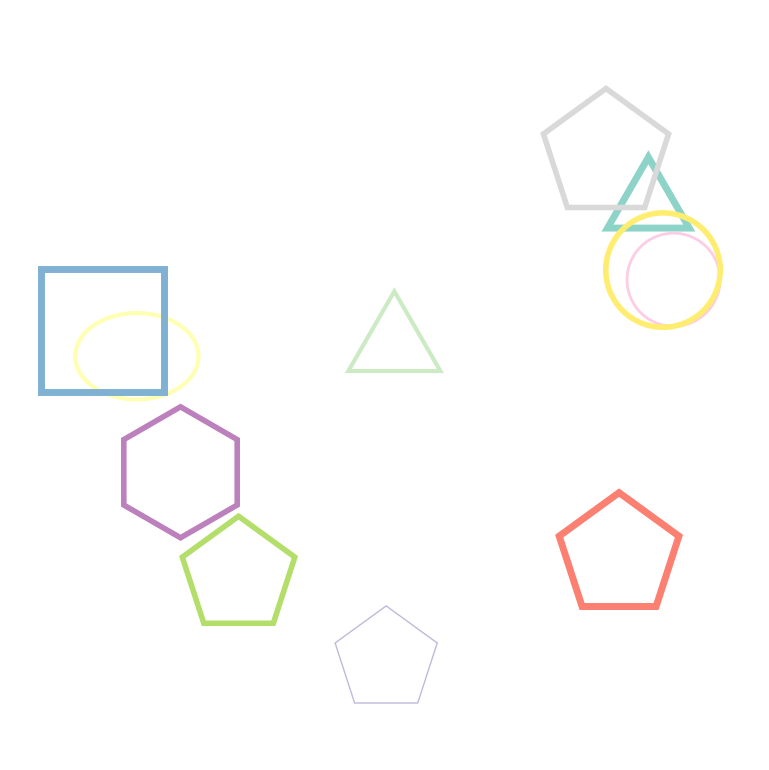[{"shape": "triangle", "thickness": 2.5, "radius": 0.31, "center": [0.842, 0.734]}, {"shape": "oval", "thickness": 1.5, "radius": 0.4, "center": [0.178, 0.537]}, {"shape": "pentagon", "thickness": 0.5, "radius": 0.35, "center": [0.502, 0.143]}, {"shape": "pentagon", "thickness": 2.5, "radius": 0.41, "center": [0.804, 0.278]}, {"shape": "square", "thickness": 2.5, "radius": 0.4, "center": [0.133, 0.571]}, {"shape": "pentagon", "thickness": 2, "radius": 0.38, "center": [0.31, 0.253]}, {"shape": "circle", "thickness": 1, "radius": 0.3, "center": [0.875, 0.637]}, {"shape": "pentagon", "thickness": 2, "radius": 0.43, "center": [0.787, 0.8]}, {"shape": "hexagon", "thickness": 2, "radius": 0.43, "center": [0.234, 0.387]}, {"shape": "triangle", "thickness": 1.5, "radius": 0.35, "center": [0.512, 0.553]}, {"shape": "circle", "thickness": 2, "radius": 0.37, "center": [0.861, 0.649]}]